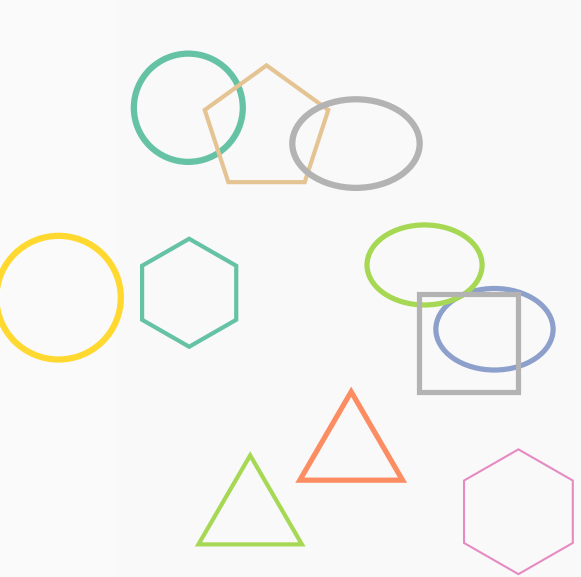[{"shape": "circle", "thickness": 3, "radius": 0.47, "center": [0.324, 0.813]}, {"shape": "hexagon", "thickness": 2, "radius": 0.47, "center": [0.325, 0.492]}, {"shape": "triangle", "thickness": 2.5, "radius": 0.51, "center": [0.604, 0.219]}, {"shape": "oval", "thickness": 2.5, "radius": 0.5, "center": [0.851, 0.429]}, {"shape": "hexagon", "thickness": 1, "radius": 0.54, "center": [0.892, 0.113]}, {"shape": "triangle", "thickness": 2, "radius": 0.51, "center": [0.43, 0.108]}, {"shape": "oval", "thickness": 2.5, "radius": 0.49, "center": [0.73, 0.54]}, {"shape": "circle", "thickness": 3, "radius": 0.54, "center": [0.101, 0.484]}, {"shape": "pentagon", "thickness": 2, "radius": 0.56, "center": [0.459, 0.774]}, {"shape": "square", "thickness": 2.5, "radius": 0.42, "center": [0.805, 0.405]}, {"shape": "oval", "thickness": 3, "radius": 0.55, "center": [0.612, 0.751]}]